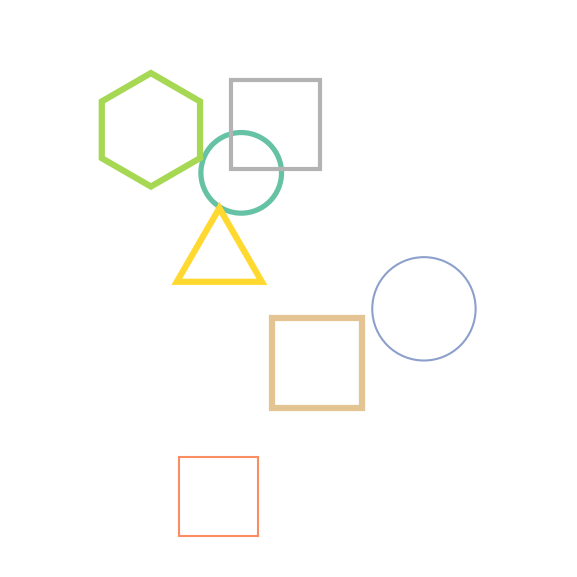[{"shape": "circle", "thickness": 2.5, "radius": 0.35, "center": [0.418, 0.7]}, {"shape": "square", "thickness": 1, "radius": 0.34, "center": [0.378, 0.139]}, {"shape": "circle", "thickness": 1, "radius": 0.45, "center": [0.734, 0.464]}, {"shape": "hexagon", "thickness": 3, "radius": 0.49, "center": [0.261, 0.774]}, {"shape": "triangle", "thickness": 3, "radius": 0.43, "center": [0.38, 0.554]}, {"shape": "square", "thickness": 3, "radius": 0.39, "center": [0.549, 0.371]}, {"shape": "square", "thickness": 2, "radius": 0.39, "center": [0.478, 0.784]}]